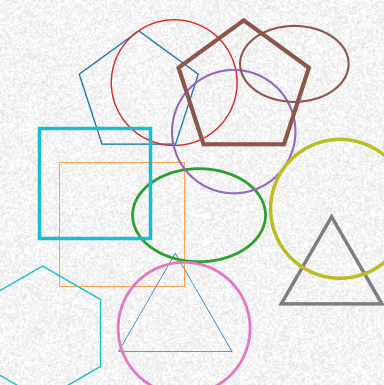[{"shape": "triangle", "thickness": 0.5, "radius": 0.85, "center": [0.455, 0.172]}, {"shape": "pentagon", "thickness": 1, "radius": 0.81, "center": [0.36, 0.757]}, {"shape": "square", "thickness": 0.5, "radius": 0.81, "center": [0.315, 0.418]}, {"shape": "oval", "thickness": 2, "radius": 0.86, "center": [0.517, 0.441]}, {"shape": "circle", "thickness": 1, "radius": 0.82, "center": [0.452, 0.785]}, {"shape": "circle", "thickness": 1.5, "radius": 0.8, "center": [0.607, 0.658]}, {"shape": "pentagon", "thickness": 3, "radius": 0.89, "center": [0.633, 0.769]}, {"shape": "oval", "thickness": 1.5, "radius": 0.7, "center": [0.765, 0.834]}, {"shape": "circle", "thickness": 2, "radius": 0.86, "center": [0.478, 0.147]}, {"shape": "triangle", "thickness": 2.5, "radius": 0.75, "center": [0.861, 0.286]}, {"shape": "circle", "thickness": 2.5, "radius": 0.9, "center": [0.883, 0.458]}, {"shape": "hexagon", "thickness": 1, "radius": 0.87, "center": [0.111, 0.135]}, {"shape": "square", "thickness": 2.5, "radius": 0.72, "center": [0.246, 0.525]}]